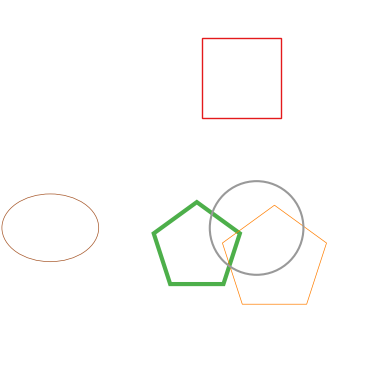[{"shape": "square", "thickness": 1, "radius": 0.51, "center": [0.627, 0.797]}, {"shape": "pentagon", "thickness": 3, "radius": 0.59, "center": [0.511, 0.357]}, {"shape": "pentagon", "thickness": 0.5, "radius": 0.71, "center": [0.713, 0.325]}, {"shape": "oval", "thickness": 0.5, "radius": 0.63, "center": [0.131, 0.408]}, {"shape": "circle", "thickness": 1.5, "radius": 0.61, "center": [0.667, 0.408]}]